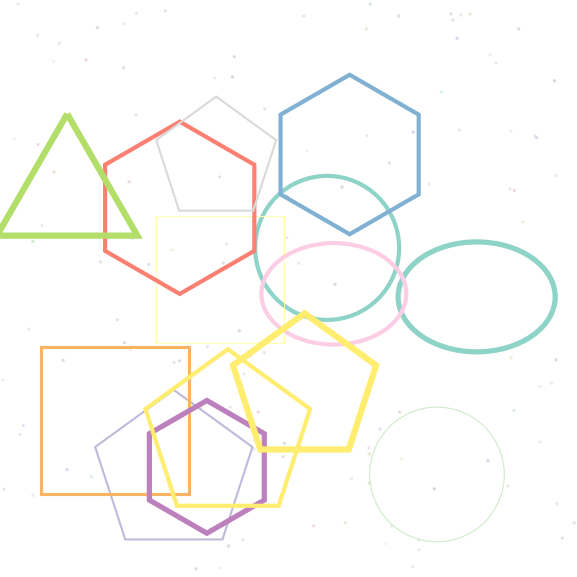[{"shape": "oval", "thickness": 2.5, "radius": 0.68, "center": [0.825, 0.485]}, {"shape": "circle", "thickness": 2, "radius": 0.62, "center": [0.566, 0.57]}, {"shape": "square", "thickness": 0.5, "radius": 0.55, "center": [0.381, 0.515]}, {"shape": "pentagon", "thickness": 1, "radius": 0.72, "center": [0.301, 0.181]}, {"shape": "hexagon", "thickness": 2, "radius": 0.75, "center": [0.311, 0.639]}, {"shape": "hexagon", "thickness": 2, "radius": 0.69, "center": [0.605, 0.732]}, {"shape": "square", "thickness": 1.5, "radius": 0.64, "center": [0.199, 0.271]}, {"shape": "triangle", "thickness": 3, "radius": 0.7, "center": [0.116, 0.661]}, {"shape": "oval", "thickness": 2, "radius": 0.63, "center": [0.578, 0.49]}, {"shape": "pentagon", "thickness": 1, "radius": 0.55, "center": [0.374, 0.723]}, {"shape": "hexagon", "thickness": 2.5, "radius": 0.57, "center": [0.358, 0.191]}, {"shape": "circle", "thickness": 0.5, "radius": 0.58, "center": [0.757, 0.178]}, {"shape": "pentagon", "thickness": 3, "radius": 0.65, "center": [0.527, 0.326]}, {"shape": "pentagon", "thickness": 2, "radius": 0.75, "center": [0.394, 0.245]}]